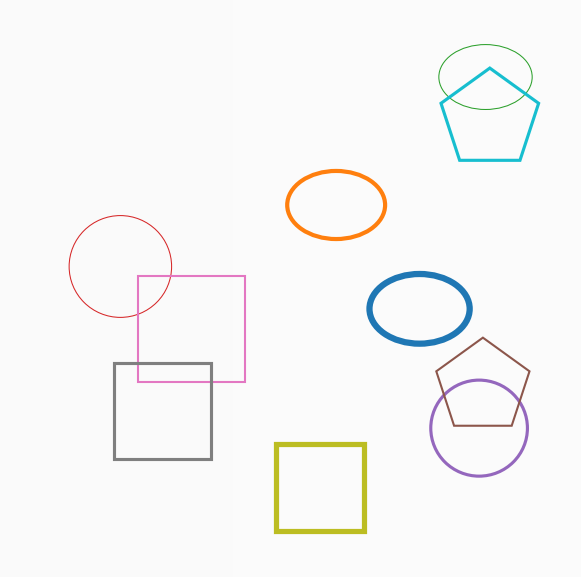[{"shape": "oval", "thickness": 3, "radius": 0.43, "center": [0.722, 0.464]}, {"shape": "oval", "thickness": 2, "radius": 0.42, "center": [0.578, 0.644]}, {"shape": "oval", "thickness": 0.5, "radius": 0.4, "center": [0.835, 0.866]}, {"shape": "circle", "thickness": 0.5, "radius": 0.44, "center": [0.207, 0.538]}, {"shape": "circle", "thickness": 1.5, "radius": 0.42, "center": [0.824, 0.258]}, {"shape": "pentagon", "thickness": 1, "radius": 0.42, "center": [0.831, 0.33]}, {"shape": "square", "thickness": 1, "radius": 0.46, "center": [0.33, 0.429]}, {"shape": "square", "thickness": 1.5, "radius": 0.41, "center": [0.279, 0.287]}, {"shape": "square", "thickness": 2.5, "radius": 0.38, "center": [0.55, 0.155]}, {"shape": "pentagon", "thickness": 1.5, "radius": 0.44, "center": [0.843, 0.793]}]